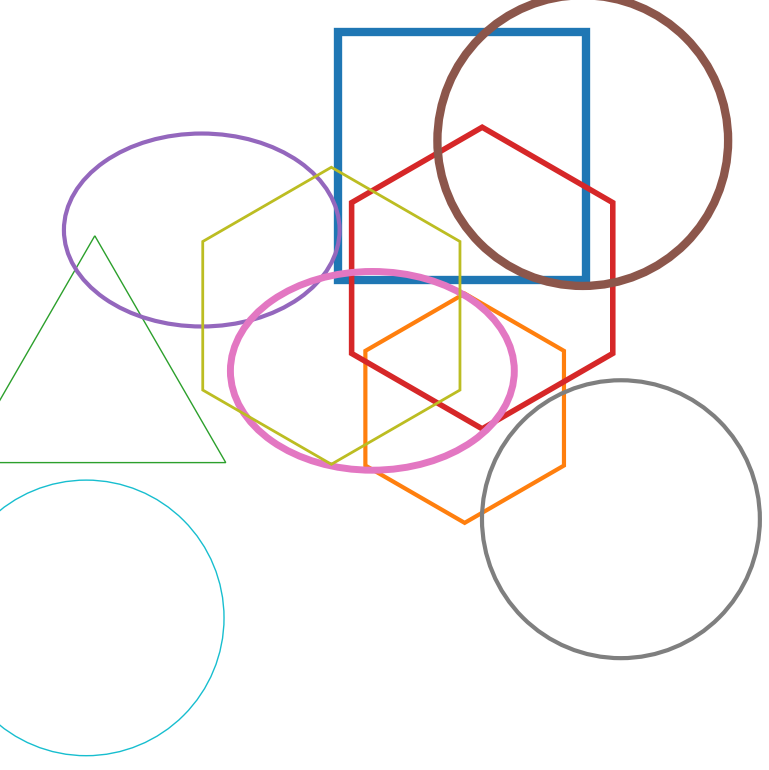[{"shape": "square", "thickness": 3, "radius": 0.81, "center": [0.6, 0.797]}, {"shape": "hexagon", "thickness": 1.5, "radius": 0.74, "center": [0.603, 0.47]}, {"shape": "triangle", "thickness": 0.5, "radius": 0.98, "center": [0.123, 0.497]}, {"shape": "hexagon", "thickness": 2, "radius": 0.98, "center": [0.626, 0.639]}, {"shape": "oval", "thickness": 1.5, "radius": 0.89, "center": [0.262, 0.701]}, {"shape": "circle", "thickness": 3, "radius": 0.94, "center": [0.757, 0.817]}, {"shape": "oval", "thickness": 2.5, "radius": 0.92, "center": [0.484, 0.518]}, {"shape": "circle", "thickness": 1.5, "radius": 0.9, "center": [0.806, 0.326]}, {"shape": "hexagon", "thickness": 1, "radius": 0.96, "center": [0.43, 0.59]}, {"shape": "circle", "thickness": 0.5, "radius": 0.89, "center": [0.112, 0.198]}]